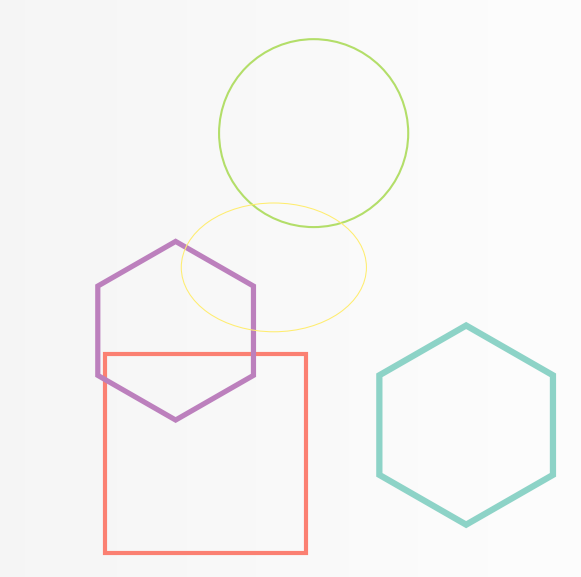[{"shape": "hexagon", "thickness": 3, "radius": 0.86, "center": [0.802, 0.263]}, {"shape": "square", "thickness": 2, "radius": 0.86, "center": [0.354, 0.213]}, {"shape": "circle", "thickness": 1, "radius": 0.81, "center": [0.54, 0.769]}, {"shape": "hexagon", "thickness": 2.5, "radius": 0.77, "center": [0.302, 0.426]}, {"shape": "oval", "thickness": 0.5, "radius": 0.8, "center": [0.471, 0.536]}]